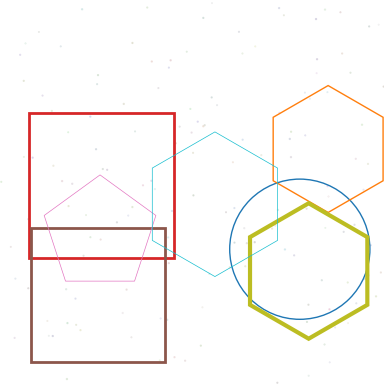[{"shape": "circle", "thickness": 1, "radius": 0.91, "center": [0.779, 0.353]}, {"shape": "hexagon", "thickness": 1, "radius": 0.82, "center": [0.852, 0.613]}, {"shape": "square", "thickness": 2, "radius": 0.94, "center": [0.264, 0.518]}, {"shape": "square", "thickness": 2, "radius": 0.87, "center": [0.255, 0.234]}, {"shape": "pentagon", "thickness": 0.5, "radius": 0.76, "center": [0.26, 0.393]}, {"shape": "hexagon", "thickness": 3, "radius": 0.88, "center": [0.802, 0.296]}, {"shape": "hexagon", "thickness": 0.5, "radius": 0.94, "center": [0.558, 0.47]}]